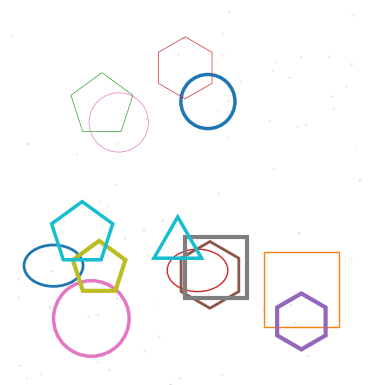[{"shape": "circle", "thickness": 2.5, "radius": 0.35, "center": [0.54, 0.736]}, {"shape": "oval", "thickness": 2, "radius": 0.38, "center": [0.139, 0.31]}, {"shape": "square", "thickness": 1, "radius": 0.49, "center": [0.784, 0.248]}, {"shape": "pentagon", "thickness": 0.5, "radius": 0.42, "center": [0.265, 0.727]}, {"shape": "oval", "thickness": 1, "radius": 0.39, "center": [0.513, 0.298]}, {"shape": "hexagon", "thickness": 0.5, "radius": 0.4, "center": [0.481, 0.824]}, {"shape": "hexagon", "thickness": 3, "radius": 0.36, "center": [0.783, 0.165]}, {"shape": "hexagon", "thickness": 2, "radius": 0.43, "center": [0.545, 0.286]}, {"shape": "circle", "thickness": 0.5, "radius": 0.39, "center": [0.308, 0.682]}, {"shape": "circle", "thickness": 2.5, "radius": 0.49, "center": [0.237, 0.173]}, {"shape": "square", "thickness": 3, "radius": 0.4, "center": [0.561, 0.304]}, {"shape": "pentagon", "thickness": 3, "radius": 0.36, "center": [0.257, 0.303]}, {"shape": "triangle", "thickness": 2.5, "radius": 0.36, "center": [0.462, 0.365]}, {"shape": "pentagon", "thickness": 2.5, "radius": 0.42, "center": [0.213, 0.393]}]